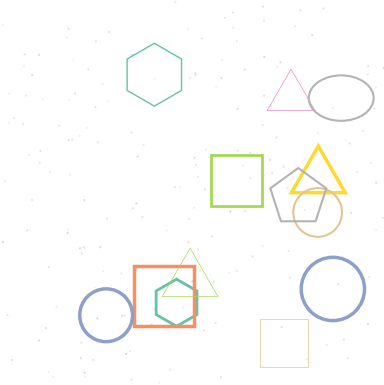[{"shape": "hexagon", "thickness": 2, "radius": 0.31, "center": [0.459, 0.214]}, {"shape": "hexagon", "thickness": 1, "radius": 0.41, "center": [0.401, 0.806]}, {"shape": "square", "thickness": 2.5, "radius": 0.39, "center": [0.427, 0.231]}, {"shape": "circle", "thickness": 2.5, "radius": 0.34, "center": [0.276, 0.181]}, {"shape": "circle", "thickness": 2.5, "radius": 0.41, "center": [0.865, 0.249]}, {"shape": "triangle", "thickness": 0.5, "radius": 0.36, "center": [0.756, 0.749]}, {"shape": "triangle", "thickness": 0.5, "radius": 0.42, "center": [0.494, 0.271]}, {"shape": "square", "thickness": 2, "radius": 0.33, "center": [0.615, 0.531]}, {"shape": "triangle", "thickness": 2.5, "radius": 0.4, "center": [0.827, 0.54]}, {"shape": "circle", "thickness": 1.5, "radius": 0.32, "center": [0.825, 0.448]}, {"shape": "square", "thickness": 0.5, "radius": 0.31, "center": [0.737, 0.11]}, {"shape": "pentagon", "thickness": 1.5, "radius": 0.38, "center": [0.775, 0.487]}, {"shape": "oval", "thickness": 1.5, "radius": 0.42, "center": [0.886, 0.745]}]